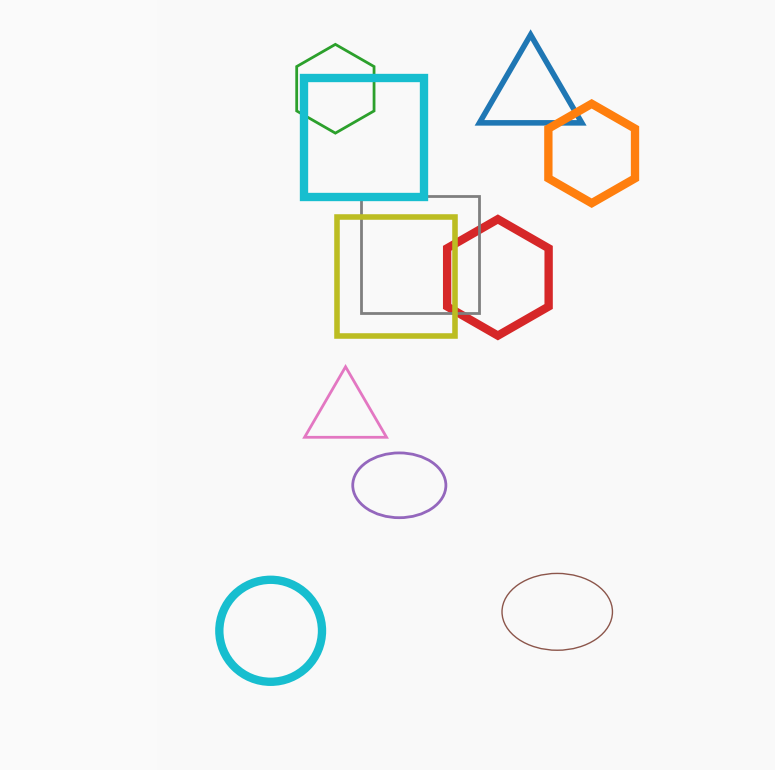[{"shape": "triangle", "thickness": 2, "radius": 0.38, "center": [0.685, 0.879]}, {"shape": "hexagon", "thickness": 3, "radius": 0.32, "center": [0.763, 0.801]}, {"shape": "hexagon", "thickness": 1, "radius": 0.29, "center": [0.433, 0.885]}, {"shape": "hexagon", "thickness": 3, "radius": 0.38, "center": [0.642, 0.64]}, {"shape": "oval", "thickness": 1, "radius": 0.3, "center": [0.515, 0.37]}, {"shape": "oval", "thickness": 0.5, "radius": 0.36, "center": [0.719, 0.205]}, {"shape": "triangle", "thickness": 1, "radius": 0.31, "center": [0.446, 0.463]}, {"shape": "square", "thickness": 1, "radius": 0.38, "center": [0.542, 0.67]}, {"shape": "square", "thickness": 2, "radius": 0.38, "center": [0.511, 0.641]}, {"shape": "square", "thickness": 3, "radius": 0.39, "center": [0.469, 0.821]}, {"shape": "circle", "thickness": 3, "radius": 0.33, "center": [0.349, 0.181]}]